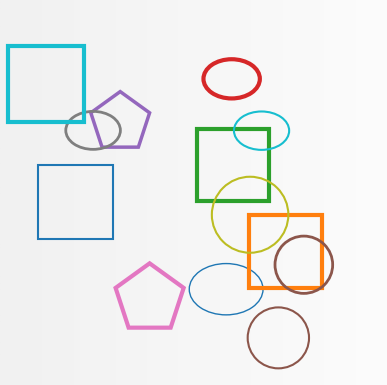[{"shape": "oval", "thickness": 1, "radius": 0.48, "center": [0.584, 0.249]}, {"shape": "square", "thickness": 1.5, "radius": 0.48, "center": [0.195, 0.476]}, {"shape": "square", "thickness": 3, "radius": 0.47, "center": [0.736, 0.347]}, {"shape": "square", "thickness": 3, "radius": 0.47, "center": [0.601, 0.571]}, {"shape": "oval", "thickness": 3, "radius": 0.36, "center": [0.598, 0.795]}, {"shape": "pentagon", "thickness": 2.5, "radius": 0.4, "center": [0.31, 0.682]}, {"shape": "circle", "thickness": 2, "radius": 0.37, "center": [0.784, 0.312]}, {"shape": "circle", "thickness": 1.5, "radius": 0.4, "center": [0.718, 0.122]}, {"shape": "pentagon", "thickness": 3, "radius": 0.46, "center": [0.386, 0.224]}, {"shape": "oval", "thickness": 2, "radius": 0.35, "center": [0.24, 0.661]}, {"shape": "circle", "thickness": 1.5, "radius": 0.49, "center": [0.645, 0.442]}, {"shape": "oval", "thickness": 1.5, "radius": 0.36, "center": [0.675, 0.661]}, {"shape": "square", "thickness": 3, "radius": 0.49, "center": [0.118, 0.782]}]